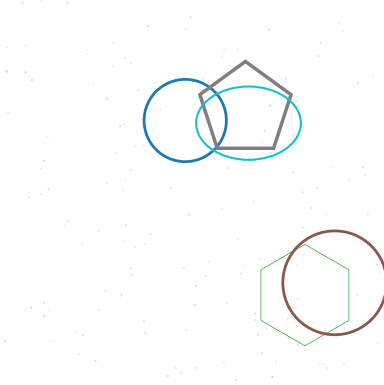[{"shape": "circle", "thickness": 2, "radius": 0.53, "center": [0.481, 0.687]}, {"shape": "hexagon", "thickness": 0.5, "radius": 0.66, "center": [0.792, 0.234]}, {"shape": "circle", "thickness": 2, "radius": 0.67, "center": [0.87, 0.265]}, {"shape": "pentagon", "thickness": 2.5, "radius": 0.62, "center": [0.637, 0.716]}, {"shape": "oval", "thickness": 1.5, "radius": 0.68, "center": [0.645, 0.68]}]